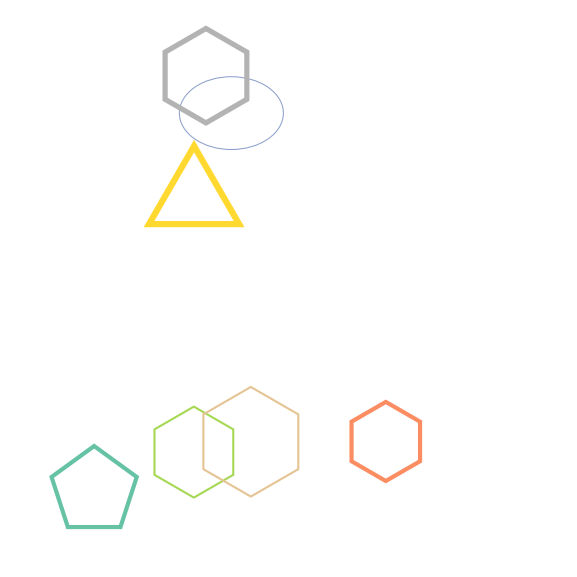[{"shape": "pentagon", "thickness": 2, "radius": 0.39, "center": [0.163, 0.149]}, {"shape": "hexagon", "thickness": 2, "radius": 0.34, "center": [0.668, 0.235]}, {"shape": "oval", "thickness": 0.5, "radius": 0.45, "center": [0.401, 0.803]}, {"shape": "hexagon", "thickness": 1, "radius": 0.39, "center": [0.336, 0.216]}, {"shape": "triangle", "thickness": 3, "radius": 0.45, "center": [0.336, 0.656]}, {"shape": "hexagon", "thickness": 1, "radius": 0.47, "center": [0.434, 0.234]}, {"shape": "hexagon", "thickness": 2.5, "radius": 0.41, "center": [0.357, 0.868]}]